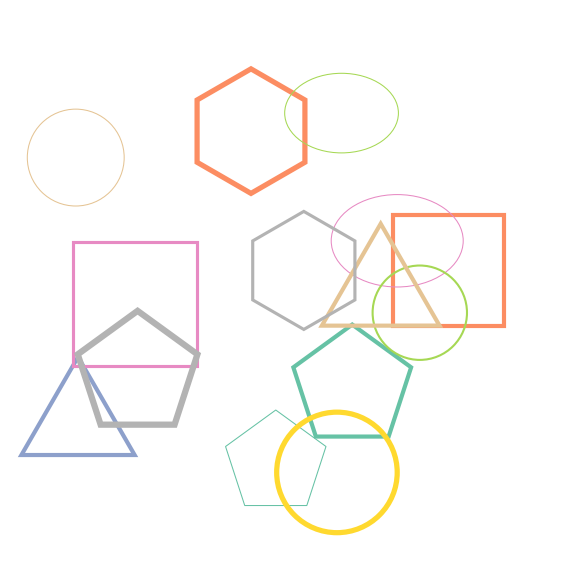[{"shape": "pentagon", "thickness": 0.5, "radius": 0.46, "center": [0.478, 0.198]}, {"shape": "pentagon", "thickness": 2, "radius": 0.54, "center": [0.61, 0.33]}, {"shape": "square", "thickness": 2, "radius": 0.48, "center": [0.777, 0.53]}, {"shape": "hexagon", "thickness": 2.5, "radius": 0.54, "center": [0.435, 0.772]}, {"shape": "triangle", "thickness": 2, "radius": 0.57, "center": [0.135, 0.268]}, {"shape": "oval", "thickness": 0.5, "radius": 0.57, "center": [0.688, 0.582]}, {"shape": "square", "thickness": 1.5, "radius": 0.54, "center": [0.234, 0.473]}, {"shape": "circle", "thickness": 1, "radius": 0.41, "center": [0.727, 0.458]}, {"shape": "oval", "thickness": 0.5, "radius": 0.49, "center": [0.591, 0.803]}, {"shape": "circle", "thickness": 2.5, "radius": 0.52, "center": [0.583, 0.181]}, {"shape": "triangle", "thickness": 2, "radius": 0.59, "center": [0.659, 0.494]}, {"shape": "circle", "thickness": 0.5, "radius": 0.42, "center": [0.131, 0.726]}, {"shape": "pentagon", "thickness": 3, "radius": 0.54, "center": [0.238, 0.352]}, {"shape": "hexagon", "thickness": 1.5, "radius": 0.51, "center": [0.526, 0.531]}]